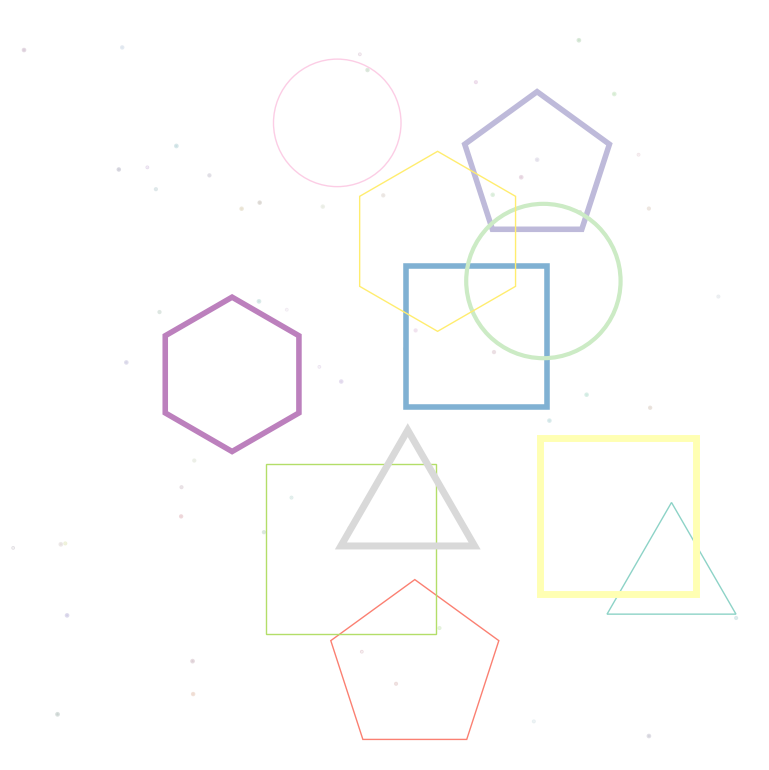[{"shape": "triangle", "thickness": 0.5, "radius": 0.48, "center": [0.872, 0.251]}, {"shape": "square", "thickness": 2.5, "radius": 0.51, "center": [0.803, 0.33]}, {"shape": "pentagon", "thickness": 2, "radius": 0.49, "center": [0.698, 0.782]}, {"shape": "pentagon", "thickness": 0.5, "radius": 0.57, "center": [0.539, 0.133]}, {"shape": "square", "thickness": 2, "radius": 0.46, "center": [0.619, 0.563]}, {"shape": "square", "thickness": 0.5, "radius": 0.55, "center": [0.456, 0.287]}, {"shape": "circle", "thickness": 0.5, "radius": 0.41, "center": [0.438, 0.84]}, {"shape": "triangle", "thickness": 2.5, "radius": 0.5, "center": [0.53, 0.341]}, {"shape": "hexagon", "thickness": 2, "radius": 0.5, "center": [0.301, 0.514]}, {"shape": "circle", "thickness": 1.5, "radius": 0.5, "center": [0.706, 0.635]}, {"shape": "hexagon", "thickness": 0.5, "radius": 0.58, "center": [0.568, 0.687]}]